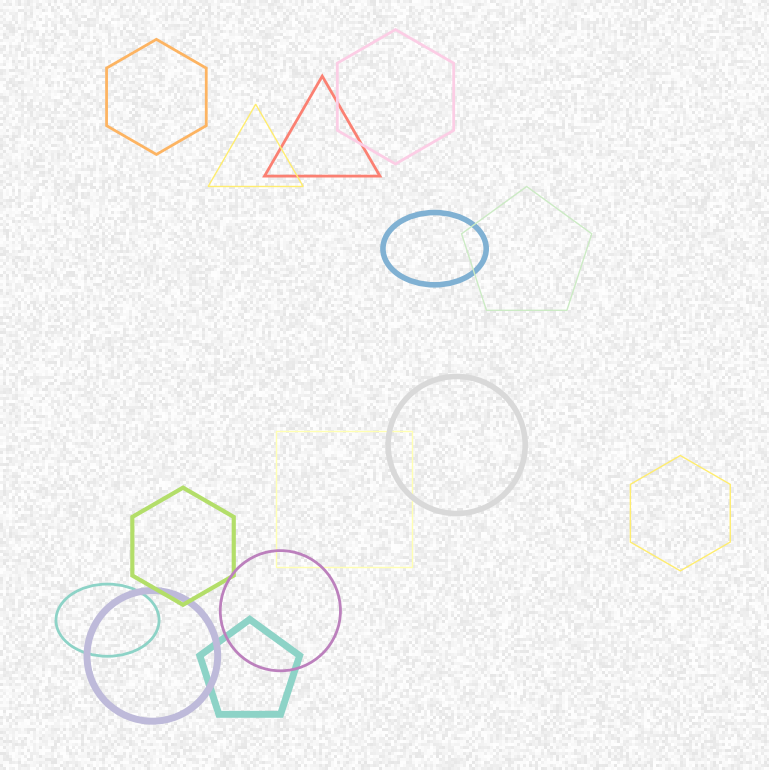[{"shape": "pentagon", "thickness": 2.5, "radius": 0.34, "center": [0.324, 0.127]}, {"shape": "oval", "thickness": 1, "radius": 0.33, "center": [0.14, 0.195]}, {"shape": "square", "thickness": 0.5, "radius": 0.44, "center": [0.447, 0.351]}, {"shape": "circle", "thickness": 2.5, "radius": 0.42, "center": [0.198, 0.148]}, {"shape": "triangle", "thickness": 1, "radius": 0.43, "center": [0.418, 0.815]}, {"shape": "oval", "thickness": 2, "radius": 0.34, "center": [0.564, 0.677]}, {"shape": "hexagon", "thickness": 1, "radius": 0.37, "center": [0.203, 0.874]}, {"shape": "hexagon", "thickness": 1.5, "radius": 0.38, "center": [0.238, 0.291]}, {"shape": "hexagon", "thickness": 1, "radius": 0.44, "center": [0.514, 0.874]}, {"shape": "circle", "thickness": 2, "radius": 0.45, "center": [0.593, 0.422]}, {"shape": "circle", "thickness": 1, "radius": 0.39, "center": [0.364, 0.207]}, {"shape": "pentagon", "thickness": 0.5, "radius": 0.44, "center": [0.684, 0.669]}, {"shape": "triangle", "thickness": 0.5, "radius": 0.36, "center": [0.332, 0.793]}, {"shape": "hexagon", "thickness": 0.5, "radius": 0.37, "center": [0.884, 0.334]}]